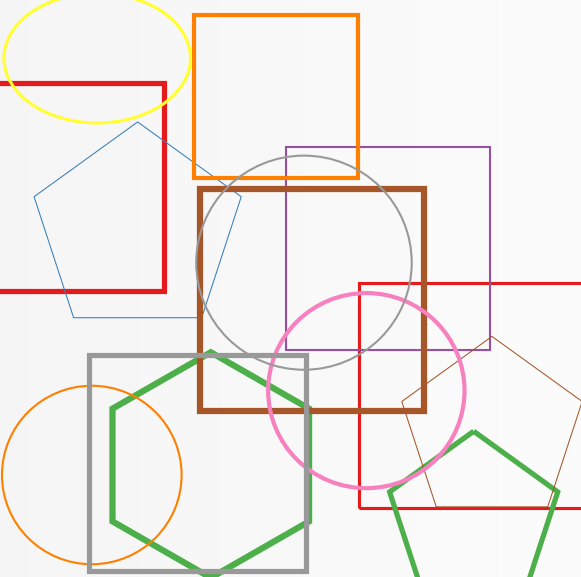[{"shape": "square", "thickness": 2.5, "radius": 0.9, "center": [0.102, 0.676]}, {"shape": "square", "thickness": 1.5, "radius": 0.97, "center": [0.813, 0.315]}, {"shape": "pentagon", "thickness": 0.5, "radius": 0.94, "center": [0.237, 0.601]}, {"shape": "hexagon", "thickness": 3, "radius": 0.98, "center": [0.363, 0.194]}, {"shape": "pentagon", "thickness": 2.5, "radius": 0.76, "center": [0.815, 0.1]}, {"shape": "square", "thickness": 1, "radius": 0.88, "center": [0.668, 0.569]}, {"shape": "circle", "thickness": 1, "radius": 0.77, "center": [0.158, 0.177]}, {"shape": "square", "thickness": 2, "radius": 0.71, "center": [0.475, 0.832]}, {"shape": "oval", "thickness": 1.5, "radius": 0.8, "center": [0.167, 0.898]}, {"shape": "square", "thickness": 3, "radius": 0.96, "center": [0.537, 0.48]}, {"shape": "pentagon", "thickness": 0.5, "radius": 0.82, "center": [0.846, 0.253]}, {"shape": "circle", "thickness": 2, "radius": 0.84, "center": [0.63, 0.323]}, {"shape": "square", "thickness": 2.5, "radius": 0.93, "center": [0.339, 0.197]}, {"shape": "circle", "thickness": 1, "radius": 0.93, "center": [0.523, 0.544]}]